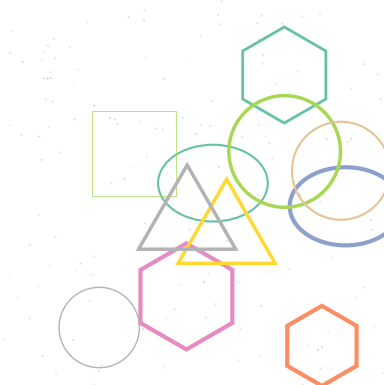[{"shape": "oval", "thickness": 1.5, "radius": 0.71, "center": [0.553, 0.524]}, {"shape": "hexagon", "thickness": 2, "radius": 0.62, "center": [0.738, 0.805]}, {"shape": "hexagon", "thickness": 3, "radius": 0.52, "center": [0.836, 0.102]}, {"shape": "oval", "thickness": 3, "radius": 0.72, "center": [0.897, 0.464]}, {"shape": "hexagon", "thickness": 3, "radius": 0.69, "center": [0.484, 0.23]}, {"shape": "circle", "thickness": 2.5, "radius": 0.73, "center": [0.739, 0.607]}, {"shape": "square", "thickness": 0.5, "radius": 0.55, "center": [0.348, 0.601]}, {"shape": "triangle", "thickness": 2.5, "radius": 0.73, "center": [0.589, 0.389]}, {"shape": "circle", "thickness": 1.5, "radius": 0.64, "center": [0.886, 0.556]}, {"shape": "circle", "thickness": 1, "radius": 0.52, "center": [0.258, 0.149]}, {"shape": "triangle", "thickness": 2.5, "radius": 0.73, "center": [0.486, 0.426]}]